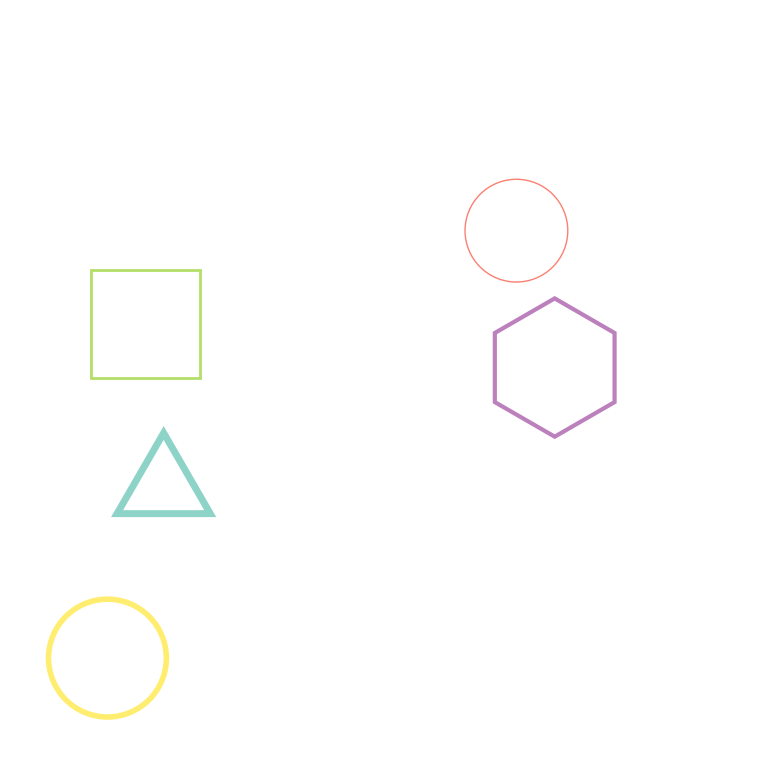[{"shape": "triangle", "thickness": 2.5, "radius": 0.35, "center": [0.213, 0.368]}, {"shape": "circle", "thickness": 0.5, "radius": 0.33, "center": [0.671, 0.7]}, {"shape": "square", "thickness": 1, "radius": 0.35, "center": [0.189, 0.579]}, {"shape": "hexagon", "thickness": 1.5, "radius": 0.45, "center": [0.72, 0.523]}, {"shape": "circle", "thickness": 2, "radius": 0.38, "center": [0.14, 0.145]}]